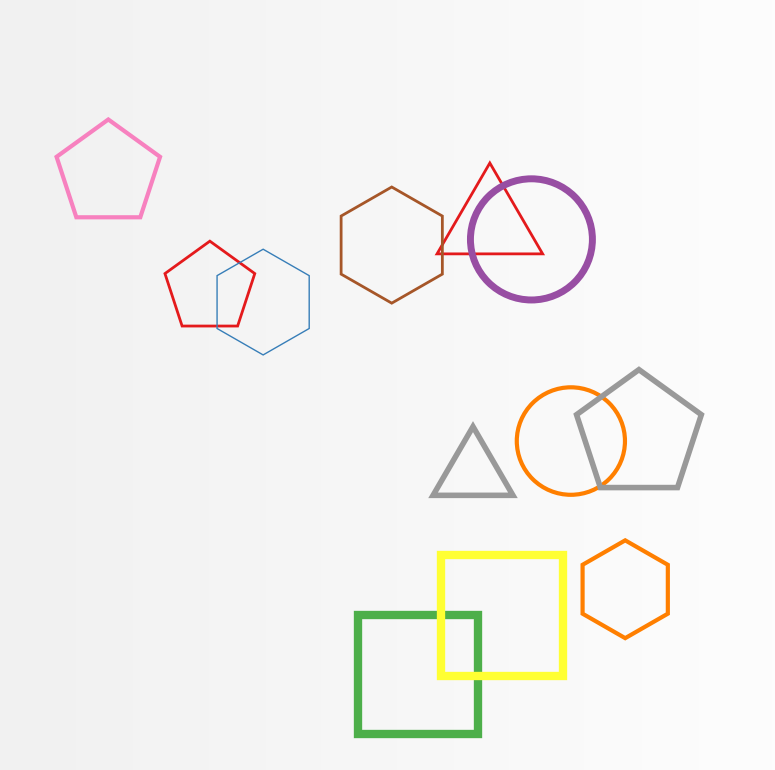[{"shape": "pentagon", "thickness": 1, "radius": 0.3, "center": [0.271, 0.626]}, {"shape": "triangle", "thickness": 1, "radius": 0.39, "center": [0.632, 0.71]}, {"shape": "hexagon", "thickness": 0.5, "radius": 0.34, "center": [0.34, 0.608]}, {"shape": "square", "thickness": 3, "radius": 0.39, "center": [0.54, 0.124]}, {"shape": "circle", "thickness": 2.5, "radius": 0.39, "center": [0.686, 0.689]}, {"shape": "circle", "thickness": 1.5, "radius": 0.35, "center": [0.737, 0.427]}, {"shape": "hexagon", "thickness": 1.5, "radius": 0.32, "center": [0.807, 0.235]}, {"shape": "square", "thickness": 3, "radius": 0.39, "center": [0.648, 0.2]}, {"shape": "hexagon", "thickness": 1, "radius": 0.38, "center": [0.505, 0.682]}, {"shape": "pentagon", "thickness": 1.5, "radius": 0.35, "center": [0.14, 0.775]}, {"shape": "pentagon", "thickness": 2, "radius": 0.42, "center": [0.824, 0.435]}, {"shape": "triangle", "thickness": 2, "radius": 0.3, "center": [0.61, 0.386]}]